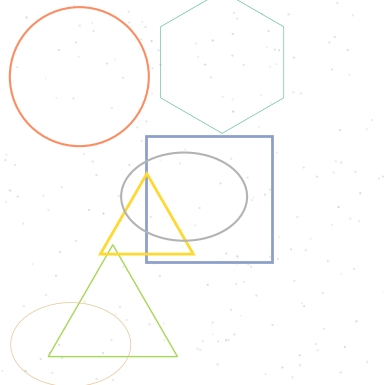[{"shape": "hexagon", "thickness": 0.5, "radius": 0.92, "center": [0.577, 0.838]}, {"shape": "circle", "thickness": 1.5, "radius": 0.9, "center": [0.206, 0.801]}, {"shape": "square", "thickness": 2, "radius": 0.82, "center": [0.542, 0.483]}, {"shape": "triangle", "thickness": 1, "radius": 0.97, "center": [0.293, 0.171]}, {"shape": "triangle", "thickness": 2, "radius": 0.7, "center": [0.381, 0.41]}, {"shape": "oval", "thickness": 0.5, "radius": 0.78, "center": [0.184, 0.105]}, {"shape": "oval", "thickness": 1.5, "radius": 0.82, "center": [0.478, 0.489]}]